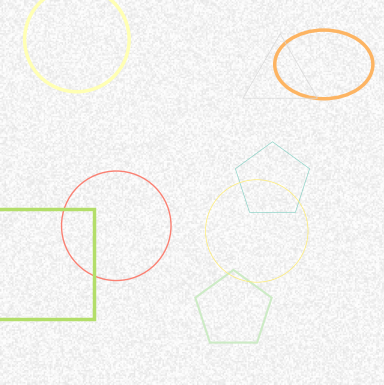[{"shape": "pentagon", "thickness": 0.5, "radius": 0.51, "center": [0.708, 0.53]}, {"shape": "circle", "thickness": 2.5, "radius": 0.68, "center": [0.2, 0.897]}, {"shape": "circle", "thickness": 1, "radius": 0.71, "center": [0.302, 0.414]}, {"shape": "oval", "thickness": 2.5, "radius": 0.64, "center": [0.841, 0.833]}, {"shape": "square", "thickness": 2.5, "radius": 0.71, "center": [0.102, 0.315]}, {"shape": "triangle", "thickness": 0.5, "radius": 0.56, "center": [0.728, 0.801]}, {"shape": "pentagon", "thickness": 1.5, "radius": 0.52, "center": [0.607, 0.195]}, {"shape": "circle", "thickness": 0.5, "radius": 0.67, "center": [0.667, 0.4]}]